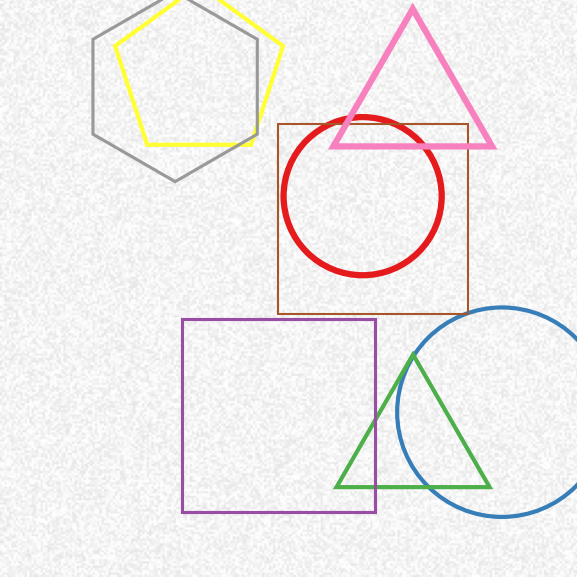[{"shape": "circle", "thickness": 3, "radius": 0.68, "center": [0.628, 0.659]}, {"shape": "circle", "thickness": 2, "radius": 0.91, "center": [0.869, 0.285]}, {"shape": "triangle", "thickness": 2, "radius": 0.77, "center": [0.715, 0.232]}, {"shape": "square", "thickness": 1.5, "radius": 0.84, "center": [0.482, 0.28]}, {"shape": "pentagon", "thickness": 2, "radius": 0.76, "center": [0.345, 0.872]}, {"shape": "square", "thickness": 1, "radius": 0.82, "center": [0.645, 0.62]}, {"shape": "triangle", "thickness": 3, "radius": 0.79, "center": [0.715, 0.825]}, {"shape": "hexagon", "thickness": 1.5, "radius": 0.82, "center": [0.303, 0.849]}]